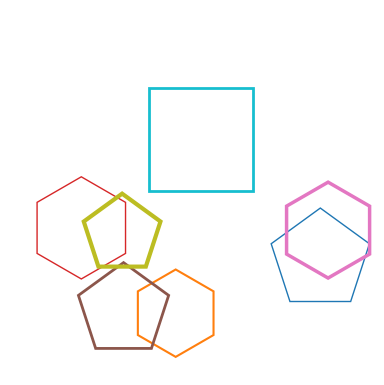[{"shape": "pentagon", "thickness": 1, "radius": 0.67, "center": [0.832, 0.325]}, {"shape": "hexagon", "thickness": 1.5, "radius": 0.57, "center": [0.456, 0.187]}, {"shape": "hexagon", "thickness": 1, "radius": 0.66, "center": [0.211, 0.408]}, {"shape": "pentagon", "thickness": 2, "radius": 0.62, "center": [0.321, 0.195]}, {"shape": "hexagon", "thickness": 2.5, "radius": 0.62, "center": [0.852, 0.402]}, {"shape": "pentagon", "thickness": 3, "radius": 0.52, "center": [0.317, 0.392]}, {"shape": "square", "thickness": 2, "radius": 0.67, "center": [0.522, 0.638]}]